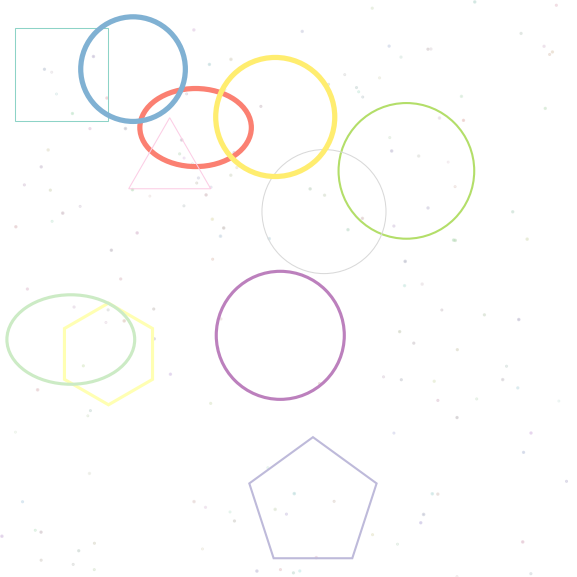[{"shape": "square", "thickness": 0.5, "radius": 0.4, "center": [0.106, 0.871]}, {"shape": "hexagon", "thickness": 1.5, "radius": 0.44, "center": [0.188, 0.386]}, {"shape": "pentagon", "thickness": 1, "radius": 0.58, "center": [0.542, 0.126]}, {"shape": "oval", "thickness": 2.5, "radius": 0.48, "center": [0.339, 0.778]}, {"shape": "circle", "thickness": 2.5, "radius": 0.45, "center": [0.23, 0.879]}, {"shape": "circle", "thickness": 1, "radius": 0.59, "center": [0.704, 0.703]}, {"shape": "triangle", "thickness": 0.5, "radius": 0.41, "center": [0.294, 0.713]}, {"shape": "circle", "thickness": 0.5, "radius": 0.54, "center": [0.561, 0.633]}, {"shape": "circle", "thickness": 1.5, "radius": 0.55, "center": [0.485, 0.418]}, {"shape": "oval", "thickness": 1.5, "radius": 0.55, "center": [0.123, 0.411]}, {"shape": "circle", "thickness": 2.5, "radius": 0.52, "center": [0.477, 0.797]}]